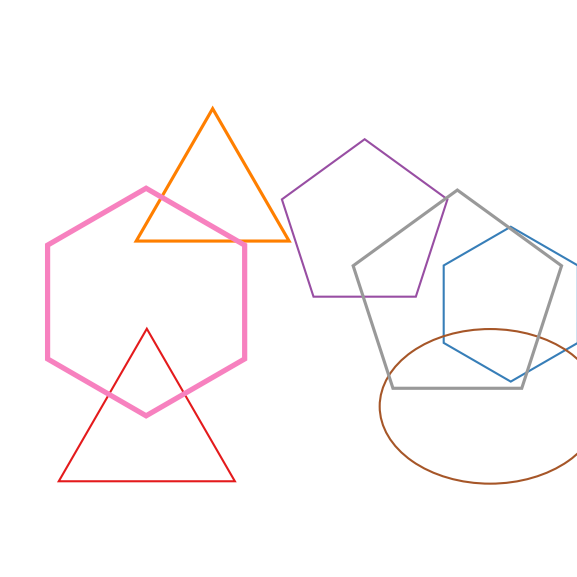[{"shape": "triangle", "thickness": 1, "radius": 0.88, "center": [0.254, 0.254]}, {"shape": "hexagon", "thickness": 1, "radius": 0.67, "center": [0.884, 0.472]}, {"shape": "pentagon", "thickness": 1, "radius": 0.75, "center": [0.631, 0.607]}, {"shape": "triangle", "thickness": 1.5, "radius": 0.76, "center": [0.368, 0.658]}, {"shape": "oval", "thickness": 1, "radius": 0.96, "center": [0.849, 0.295]}, {"shape": "hexagon", "thickness": 2.5, "radius": 0.99, "center": [0.253, 0.476]}, {"shape": "pentagon", "thickness": 1.5, "radius": 0.95, "center": [0.792, 0.48]}]